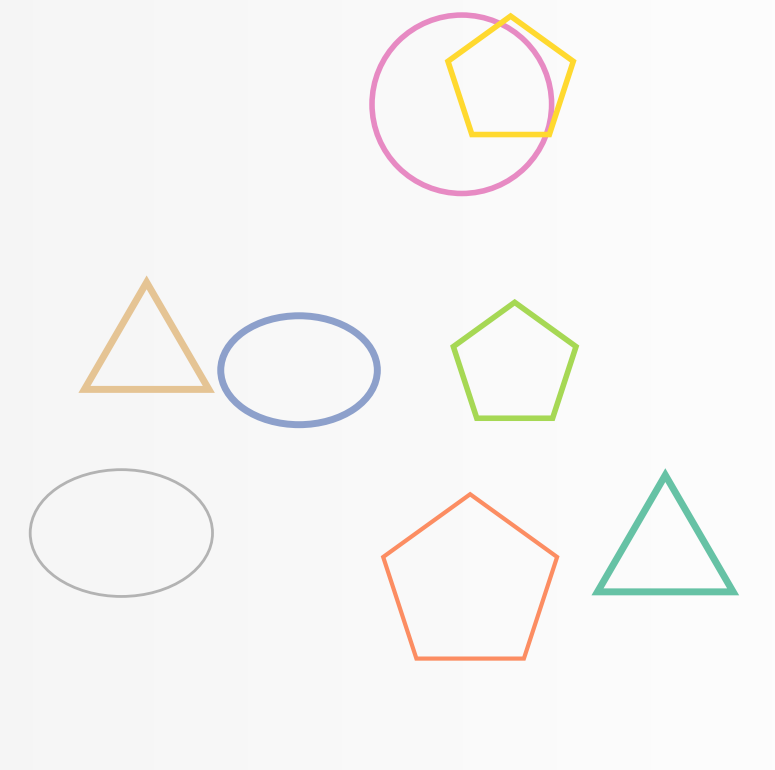[{"shape": "triangle", "thickness": 2.5, "radius": 0.51, "center": [0.858, 0.282]}, {"shape": "pentagon", "thickness": 1.5, "radius": 0.59, "center": [0.607, 0.24]}, {"shape": "oval", "thickness": 2.5, "radius": 0.51, "center": [0.386, 0.519]}, {"shape": "circle", "thickness": 2, "radius": 0.58, "center": [0.596, 0.865]}, {"shape": "pentagon", "thickness": 2, "radius": 0.42, "center": [0.664, 0.524]}, {"shape": "pentagon", "thickness": 2, "radius": 0.43, "center": [0.659, 0.894]}, {"shape": "triangle", "thickness": 2.5, "radius": 0.46, "center": [0.189, 0.541]}, {"shape": "oval", "thickness": 1, "radius": 0.59, "center": [0.157, 0.308]}]